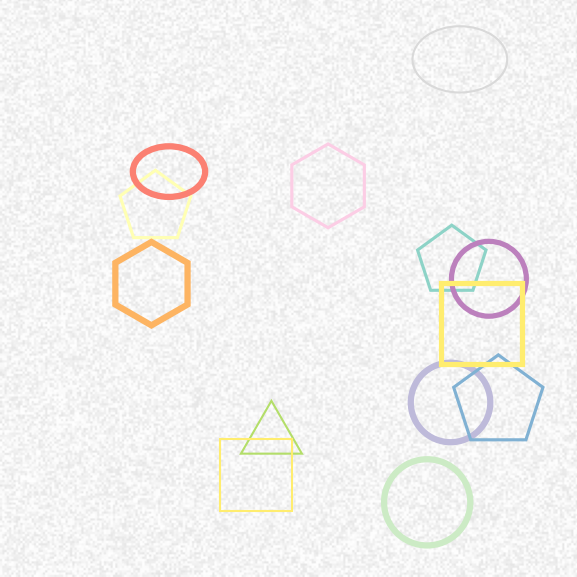[{"shape": "pentagon", "thickness": 1.5, "radius": 0.31, "center": [0.782, 0.547]}, {"shape": "pentagon", "thickness": 1.5, "radius": 0.32, "center": [0.269, 0.64]}, {"shape": "circle", "thickness": 3, "radius": 0.34, "center": [0.78, 0.302]}, {"shape": "oval", "thickness": 3, "radius": 0.31, "center": [0.293, 0.702]}, {"shape": "pentagon", "thickness": 1.5, "radius": 0.41, "center": [0.863, 0.303]}, {"shape": "hexagon", "thickness": 3, "radius": 0.36, "center": [0.262, 0.508]}, {"shape": "triangle", "thickness": 1, "radius": 0.3, "center": [0.47, 0.244]}, {"shape": "hexagon", "thickness": 1.5, "radius": 0.36, "center": [0.568, 0.677]}, {"shape": "oval", "thickness": 1, "radius": 0.41, "center": [0.796, 0.896]}, {"shape": "circle", "thickness": 2.5, "radius": 0.32, "center": [0.847, 0.516]}, {"shape": "circle", "thickness": 3, "radius": 0.37, "center": [0.74, 0.129]}, {"shape": "square", "thickness": 1, "radius": 0.31, "center": [0.443, 0.177]}, {"shape": "square", "thickness": 2.5, "radius": 0.35, "center": [0.834, 0.439]}]